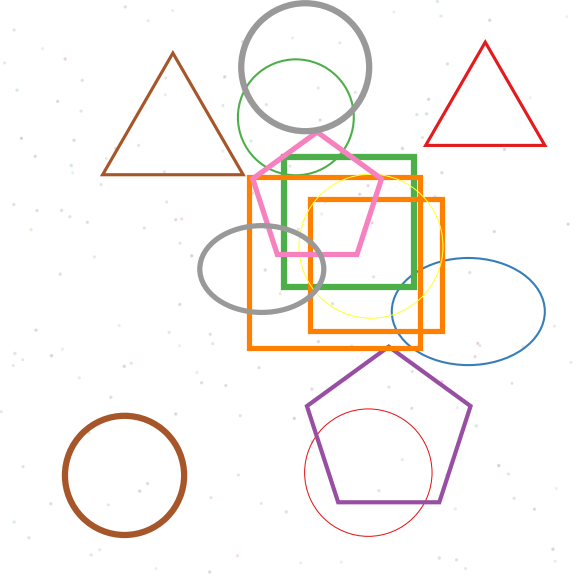[{"shape": "circle", "thickness": 0.5, "radius": 0.55, "center": [0.638, 0.181]}, {"shape": "triangle", "thickness": 1.5, "radius": 0.6, "center": [0.84, 0.807]}, {"shape": "oval", "thickness": 1, "radius": 0.66, "center": [0.811, 0.46]}, {"shape": "circle", "thickness": 1, "radius": 0.5, "center": [0.512, 0.796]}, {"shape": "square", "thickness": 3, "radius": 0.56, "center": [0.604, 0.614]}, {"shape": "pentagon", "thickness": 2, "radius": 0.74, "center": [0.673, 0.25]}, {"shape": "square", "thickness": 2.5, "radius": 0.74, "center": [0.58, 0.545]}, {"shape": "square", "thickness": 2.5, "radius": 0.57, "center": [0.651, 0.54]}, {"shape": "circle", "thickness": 0.5, "radius": 0.62, "center": [0.642, 0.573]}, {"shape": "triangle", "thickness": 1.5, "radius": 0.7, "center": [0.299, 0.767]}, {"shape": "circle", "thickness": 3, "radius": 0.52, "center": [0.216, 0.176]}, {"shape": "pentagon", "thickness": 2.5, "radius": 0.59, "center": [0.549, 0.653]}, {"shape": "circle", "thickness": 3, "radius": 0.55, "center": [0.529, 0.883]}, {"shape": "oval", "thickness": 2.5, "radius": 0.54, "center": [0.453, 0.533]}]